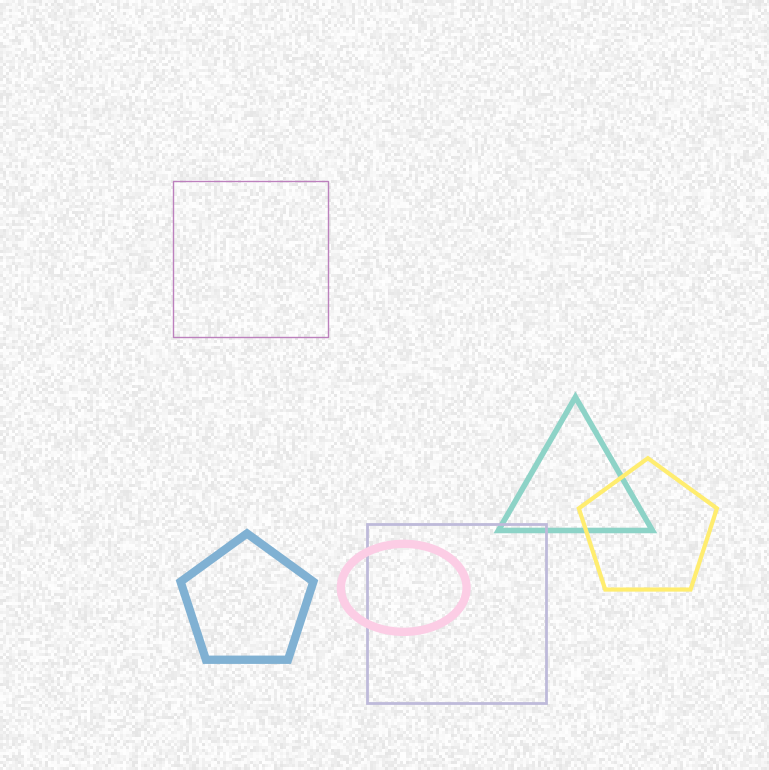[{"shape": "triangle", "thickness": 2, "radius": 0.58, "center": [0.747, 0.369]}, {"shape": "square", "thickness": 1, "radius": 0.58, "center": [0.593, 0.203]}, {"shape": "pentagon", "thickness": 3, "radius": 0.45, "center": [0.321, 0.217]}, {"shape": "oval", "thickness": 3, "radius": 0.41, "center": [0.524, 0.237]}, {"shape": "square", "thickness": 0.5, "radius": 0.51, "center": [0.325, 0.663]}, {"shape": "pentagon", "thickness": 1.5, "radius": 0.47, "center": [0.841, 0.311]}]